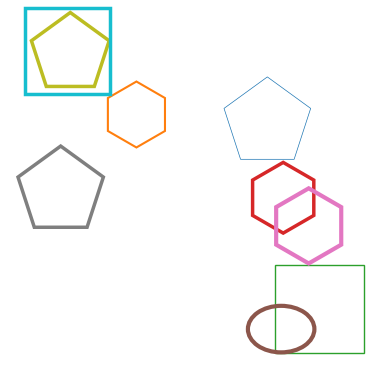[{"shape": "pentagon", "thickness": 0.5, "radius": 0.59, "center": [0.694, 0.682]}, {"shape": "hexagon", "thickness": 1.5, "radius": 0.43, "center": [0.354, 0.703]}, {"shape": "square", "thickness": 1, "radius": 0.57, "center": [0.83, 0.197]}, {"shape": "hexagon", "thickness": 2.5, "radius": 0.46, "center": [0.736, 0.486]}, {"shape": "oval", "thickness": 3, "radius": 0.43, "center": [0.73, 0.145]}, {"shape": "hexagon", "thickness": 3, "radius": 0.49, "center": [0.802, 0.413]}, {"shape": "pentagon", "thickness": 2.5, "radius": 0.58, "center": [0.158, 0.504]}, {"shape": "pentagon", "thickness": 2.5, "radius": 0.53, "center": [0.183, 0.861]}, {"shape": "square", "thickness": 2.5, "radius": 0.56, "center": [0.175, 0.868]}]